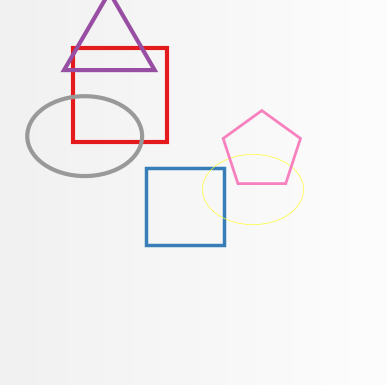[{"shape": "square", "thickness": 3, "radius": 0.61, "center": [0.31, 0.753]}, {"shape": "square", "thickness": 2.5, "radius": 0.51, "center": [0.477, 0.464]}, {"shape": "triangle", "thickness": 3, "radius": 0.67, "center": [0.282, 0.885]}, {"shape": "oval", "thickness": 0.5, "radius": 0.65, "center": [0.653, 0.508]}, {"shape": "pentagon", "thickness": 2, "radius": 0.52, "center": [0.676, 0.608]}, {"shape": "oval", "thickness": 3, "radius": 0.74, "center": [0.219, 0.646]}]